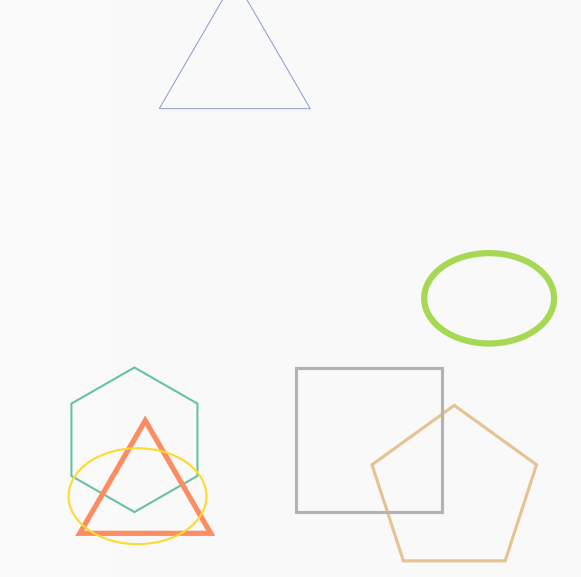[{"shape": "hexagon", "thickness": 1, "radius": 0.63, "center": [0.231, 0.238]}, {"shape": "triangle", "thickness": 2.5, "radius": 0.65, "center": [0.25, 0.141]}, {"shape": "triangle", "thickness": 0.5, "radius": 0.75, "center": [0.404, 0.886]}, {"shape": "oval", "thickness": 3, "radius": 0.56, "center": [0.842, 0.483]}, {"shape": "oval", "thickness": 1, "radius": 0.59, "center": [0.237, 0.14]}, {"shape": "pentagon", "thickness": 1.5, "radius": 0.74, "center": [0.782, 0.148]}, {"shape": "square", "thickness": 1.5, "radius": 0.63, "center": [0.635, 0.237]}]